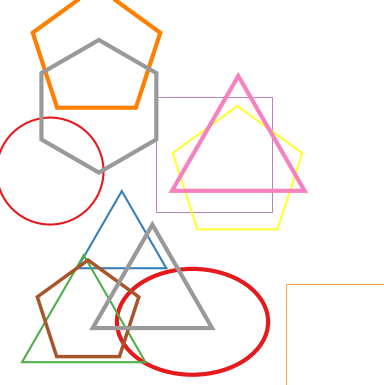[{"shape": "circle", "thickness": 1.5, "radius": 0.69, "center": [0.13, 0.556]}, {"shape": "oval", "thickness": 3, "radius": 0.98, "center": [0.5, 0.164]}, {"shape": "triangle", "thickness": 1.5, "radius": 0.67, "center": [0.316, 0.37]}, {"shape": "triangle", "thickness": 1.5, "radius": 0.93, "center": [0.218, 0.152]}, {"shape": "square", "thickness": 0.5, "radius": 0.75, "center": [0.556, 0.599]}, {"shape": "square", "thickness": 0.5, "radius": 0.73, "center": [0.889, 0.116]}, {"shape": "pentagon", "thickness": 3, "radius": 0.87, "center": [0.251, 0.861]}, {"shape": "pentagon", "thickness": 1.5, "radius": 0.88, "center": [0.617, 0.547]}, {"shape": "pentagon", "thickness": 2.5, "radius": 0.69, "center": [0.229, 0.186]}, {"shape": "triangle", "thickness": 3, "radius": 0.99, "center": [0.619, 0.604]}, {"shape": "triangle", "thickness": 3, "radius": 0.9, "center": [0.396, 0.237]}, {"shape": "hexagon", "thickness": 3, "radius": 0.86, "center": [0.257, 0.724]}]